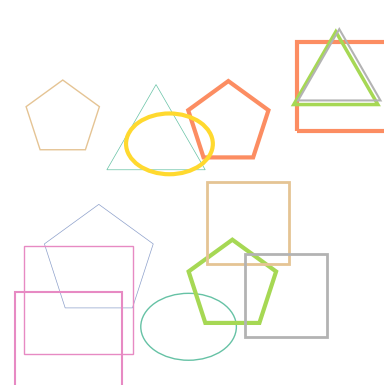[{"shape": "oval", "thickness": 1, "radius": 0.62, "center": [0.49, 0.151]}, {"shape": "triangle", "thickness": 0.5, "radius": 0.74, "center": [0.405, 0.633]}, {"shape": "square", "thickness": 3, "radius": 0.58, "center": [0.886, 0.775]}, {"shape": "pentagon", "thickness": 3, "radius": 0.55, "center": [0.593, 0.68]}, {"shape": "pentagon", "thickness": 0.5, "radius": 0.74, "center": [0.257, 0.321]}, {"shape": "square", "thickness": 1, "radius": 0.7, "center": [0.204, 0.22]}, {"shape": "square", "thickness": 1.5, "radius": 0.69, "center": [0.178, 0.103]}, {"shape": "pentagon", "thickness": 3, "radius": 0.6, "center": [0.604, 0.258]}, {"shape": "triangle", "thickness": 2.5, "radius": 0.63, "center": [0.872, 0.792]}, {"shape": "oval", "thickness": 3, "radius": 0.56, "center": [0.44, 0.626]}, {"shape": "pentagon", "thickness": 1, "radius": 0.5, "center": [0.163, 0.692]}, {"shape": "square", "thickness": 2, "radius": 0.53, "center": [0.645, 0.421]}, {"shape": "square", "thickness": 2, "radius": 0.54, "center": [0.743, 0.232]}, {"shape": "triangle", "thickness": 1.5, "radius": 0.62, "center": [0.881, 0.801]}]